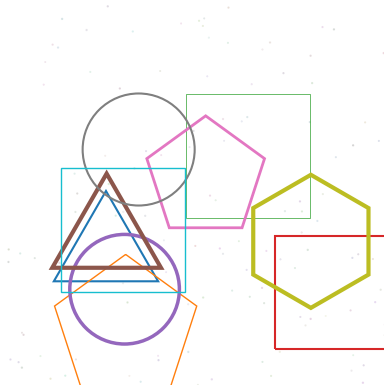[{"shape": "triangle", "thickness": 1.5, "radius": 0.78, "center": [0.275, 0.348]}, {"shape": "pentagon", "thickness": 1, "radius": 0.97, "center": [0.326, 0.145]}, {"shape": "square", "thickness": 0.5, "radius": 0.8, "center": [0.644, 0.595]}, {"shape": "square", "thickness": 1.5, "radius": 0.74, "center": [0.86, 0.24]}, {"shape": "circle", "thickness": 2.5, "radius": 0.71, "center": [0.324, 0.249]}, {"shape": "triangle", "thickness": 3, "radius": 0.82, "center": [0.277, 0.386]}, {"shape": "pentagon", "thickness": 2, "radius": 0.8, "center": [0.534, 0.538]}, {"shape": "circle", "thickness": 1.5, "radius": 0.73, "center": [0.36, 0.612]}, {"shape": "hexagon", "thickness": 3, "radius": 0.86, "center": [0.807, 0.373]}, {"shape": "square", "thickness": 1, "radius": 0.8, "center": [0.32, 0.403]}]